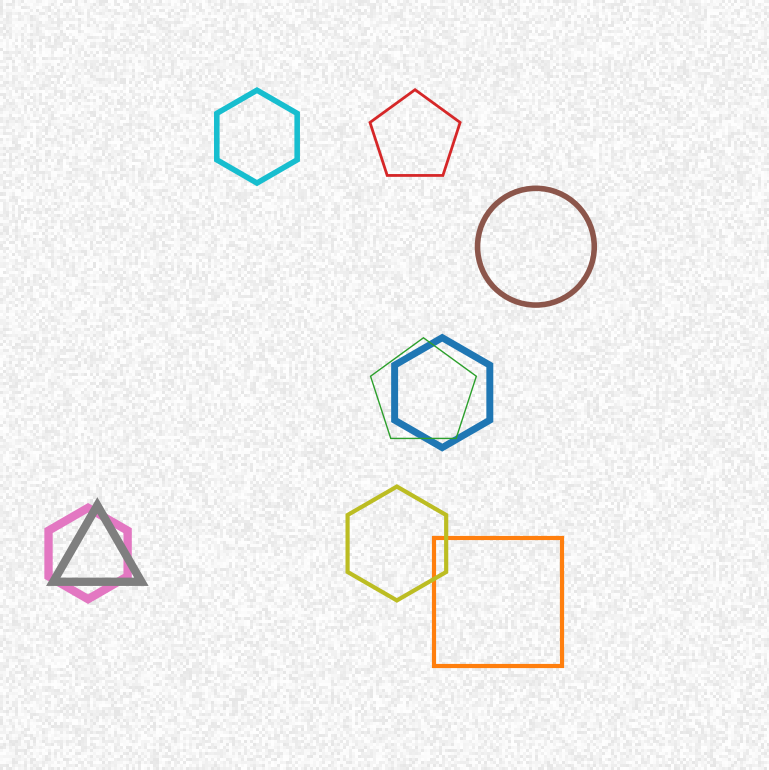[{"shape": "hexagon", "thickness": 2.5, "radius": 0.36, "center": [0.574, 0.49]}, {"shape": "square", "thickness": 1.5, "radius": 0.42, "center": [0.647, 0.219]}, {"shape": "pentagon", "thickness": 0.5, "radius": 0.36, "center": [0.55, 0.489]}, {"shape": "pentagon", "thickness": 1, "radius": 0.31, "center": [0.539, 0.822]}, {"shape": "circle", "thickness": 2, "radius": 0.38, "center": [0.696, 0.68]}, {"shape": "hexagon", "thickness": 3, "radius": 0.3, "center": [0.114, 0.281]}, {"shape": "triangle", "thickness": 3, "radius": 0.33, "center": [0.126, 0.278]}, {"shape": "hexagon", "thickness": 1.5, "radius": 0.37, "center": [0.515, 0.294]}, {"shape": "hexagon", "thickness": 2, "radius": 0.3, "center": [0.334, 0.823]}]